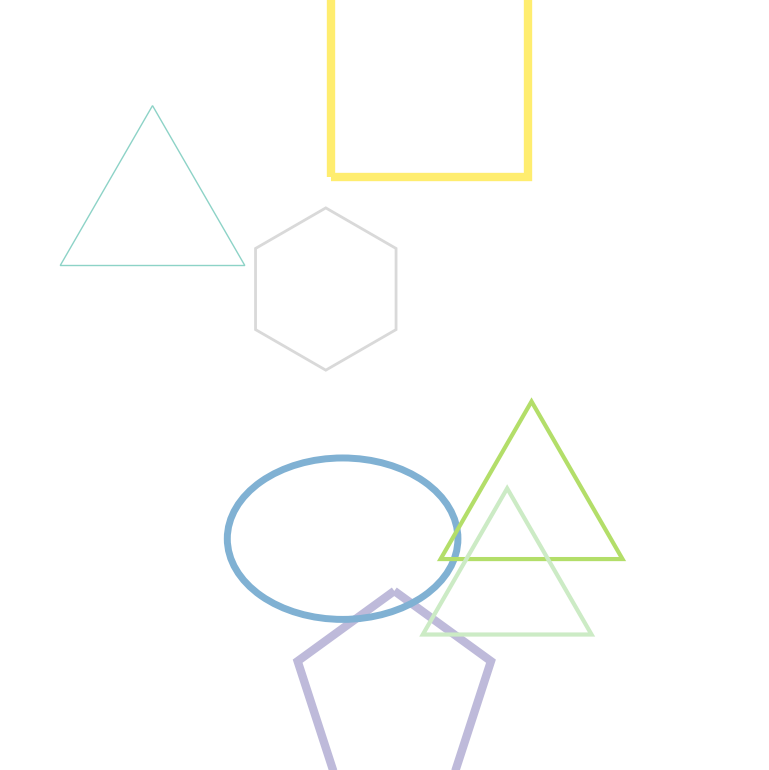[{"shape": "triangle", "thickness": 0.5, "radius": 0.69, "center": [0.198, 0.724]}, {"shape": "pentagon", "thickness": 3, "radius": 0.66, "center": [0.512, 0.101]}, {"shape": "oval", "thickness": 2.5, "radius": 0.75, "center": [0.445, 0.3]}, {"shape": "triangle", "thickness": 1.5, "radius": 0.68, "center": [0.69, 0.342]}, {"shape": "hexagon", "thickness": 1, "radius": 0.53, "center": [0.423, 0.625]}, {"shape": "triangle", "thickness": 1.5, "radius": 0.63, "center": [0.659, 0.239]}, {"shape": "square", "thickness": 3, "radius": 0.64, "center": [0.558, 0.899]}]